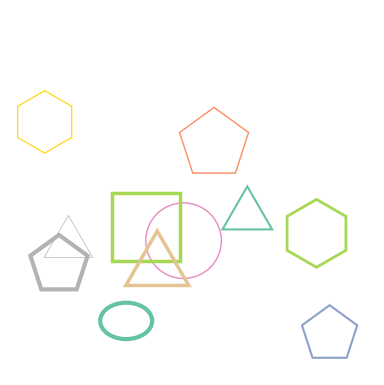[{"shape": "triangle", "thickness": 1.5, "radius": 0.37, "center": [0.642, 0.441]}, {"shape": "oval", "thickness": 3, "radius": 0.34, "center": [0.328, 0.167]}, {"shape": "pentagon", "thickness": 1, "radius": 0.47, "center": [0.556, 0.627]}, {"shape": "pentagon", "thickness": 1.5, "radius": 0.38, "center": [0.856, 0.132]}, {"shape": "circle", "thickness": 1, "radius": 0.49, "center": [0.477, 0.375]}, {"shape": "hexagon", "thickness": 2, "radius": 0.44, "center": [0.822, 0.394]}, {"shape": "square", "thickness": 2.5, "radius": 0.44, "center": [0.379, 0.41]}, {"shape": "hexagon", "thickness": 1, "radius": 0.41, "center": [0.116, 0.683]}, {"shape": "triangle", "thickness": 2.5, "radius": 0.47, "center": [0.408, 0.306]}, {"shape": "pentagon", "thickness": 3, "radius": 0.39, "center": [0.153, 0.312]}, {"shape": "triangle", "thickness": 0.5, "radius": 0.36, "center": [0.178, 0.368]}]